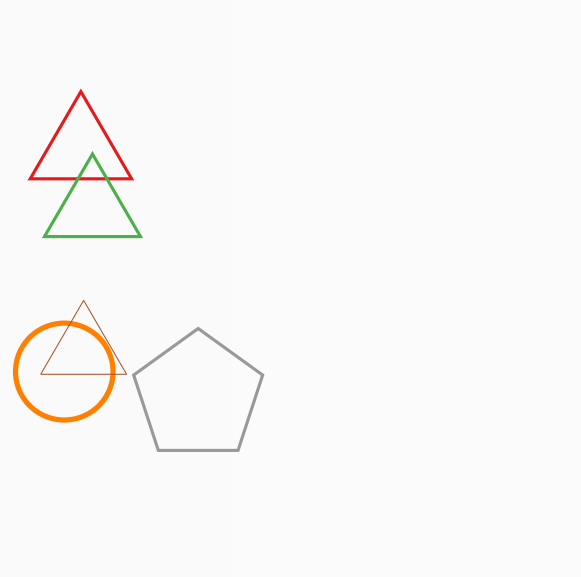[{"shape": "triangle", "thickness": 1.5, "radius": 0.5, "center": [0.139, 0.74]}, {"shape": "triangle", "thickness": 1.5, "radius": 0.48, "center": [0.159, 0.637]}, {"shape": "circle", "thickness": 2.5, "radius": 0.42, "center": [0.111, 0.356]}, {"shape": "triangle", "thickness": 0.5, "radius": 0.43, "center": [0.144, 0.394]}, {"shape": "pentagon", "thickness": 1.5, "radius": 0.58, "center": [0.341, 0.314]}]